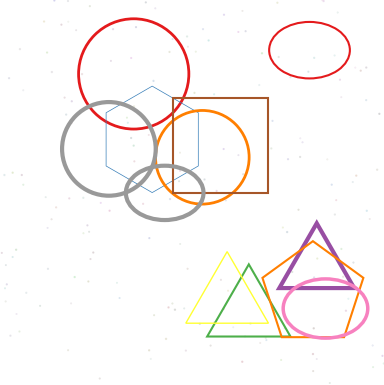[{"shape": "circle", "thickness": 2, "radius": 0.72, "center": [0.347, 0.808]}, {"shape": "oval", "thickness": 1.5, "radius": 0.52, "center": [0.804, 0.87]}, {"shape": "hexagon", "thickness": 0.5, "radius": 0.69, "center": [0.395, 0.638]}, {"shape": "triangle", "thickness": 1.5, "radius": 0.62, "center": [0.646, 0.188]}, {"shape": "triangle", "thickness": 3, "radius": 0.56, "center": [0.823, 0.308]}, {"shape": "pentagon", "thickness": 1.5, "radius": 0.69, "center": [0.813, 0.236]}, {"shape": "circle", "thickness": 2, "radius": 0.61, "center": [0.526, 0.592]}, {"shape": "triangle", "thickness": 1, "radius": 0.62, "center": [0.59, 0.222]}, {"shape": "square", "thickness": 1.5, "radius": 0.62, "center": [0.573, 0.622]}, {"shape": "oval", "thickness": 2.5, "radius": 0.55, "center": [0.845, 0.199]}, {"shape": "oval", "thickness": 3, "radius": 0.5, "center": [0.428, 0.499]}, {"shape": "circle", "thickness": 3, "radius": 0.61, "center": [0.283, 0.613]}]